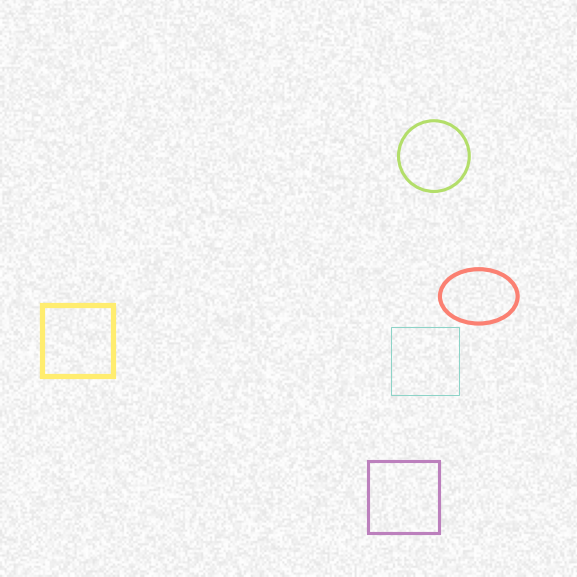[{"shape": "square", "thickness": 0.5, "radius": 0.3, "center": [0.735, 0.374]}, {"shape": "oval", "thickness": 2, "radius": 0.34, "center": [0.829, 0.486]}, {"shape": "circle", "thickness": 1.5, "radius": 0.31, "center": [0.751, 0.729]}, {"shape": "square", "thickness": 1.5, "radius": 0.31, "center": [0.699, 0.138]}, {"shape": "square", "thickness": 2.5, "radius": 0.31, "center": [0.135, 0.409]}]